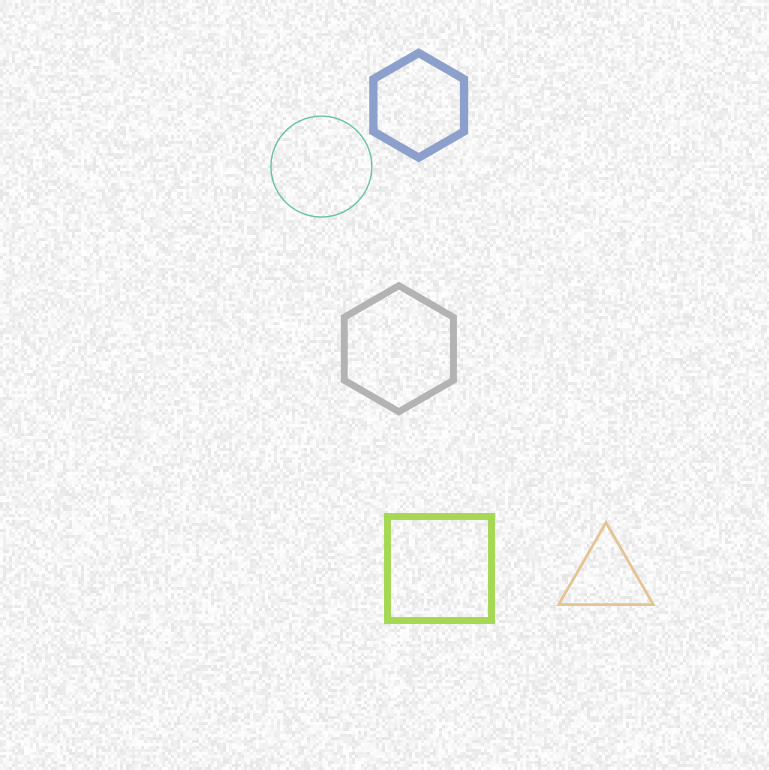[{"shape": "circle", "thickness": 0.5, "radius": 0.33, "center": [0.417, 0.784]}, {"shape": "hexagon", "thickness": 3, "radius": 0.34, "center": [0.544, 0.863]}, {"shape": "square", "thickness": 2.5, "radius": 0.34, "center": [0.57, 0.262]}, {"shape": "triangle", "thickness": 1, "radius": 0.35, "center": [0.787, 0.25]}, {"shape": "hexagon", "thickness": 2.5, "radius": 0.41, "center": [0.518, 0.547]}]